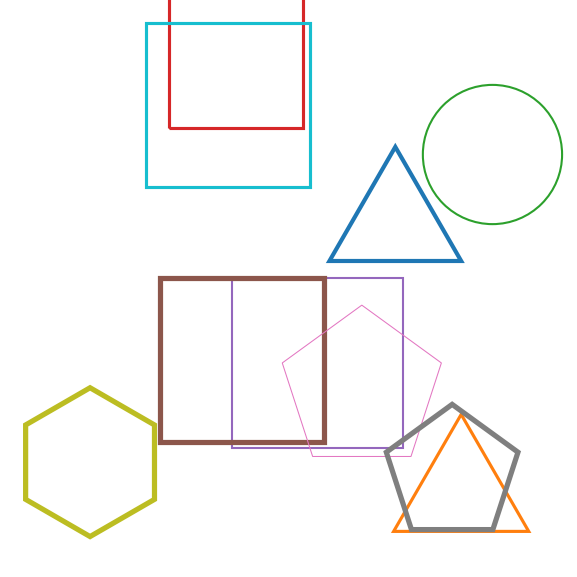[{"shape": "triangle", "thickness": 2, "radius": 0.66, "center": [0.685, 0.613]}, {"shape": "triangle", "thickness": 1.5, "radius": 0.68, "center": [0.799, 0.146]}, {"shape": "circle", "thickness": 1, "radius": 0.6, "center": [0.853, 0.732]}, {"shape": "square", "thickness": 1.5, "radius": 0.58, "center": [0.409, 0.893]}, {"shape": "square", "thickness": 1, "radius": 0.74, "center": [0.55, 0.371]}, {"shape": "square", "thickness": 2.5, "radius": 0.71, "center": [0.419, 0.376]}, {"shape": "pentagon", "thickness": 0.5, "radius": 0.72, "center": [0.627, 0.326]}, {"shape": "pentagon", "thickness": 2.5, "radius": 0.6, "center": [0.783, 0.179]}, {"shape": "hexagon", "thickness": 2.5, "radius": 0.64, "center": [0.156, 0.199]}, {"shape": "square", "thickness": 1.5, "radius": 0.71, "center": [0.395, 0.817]}]